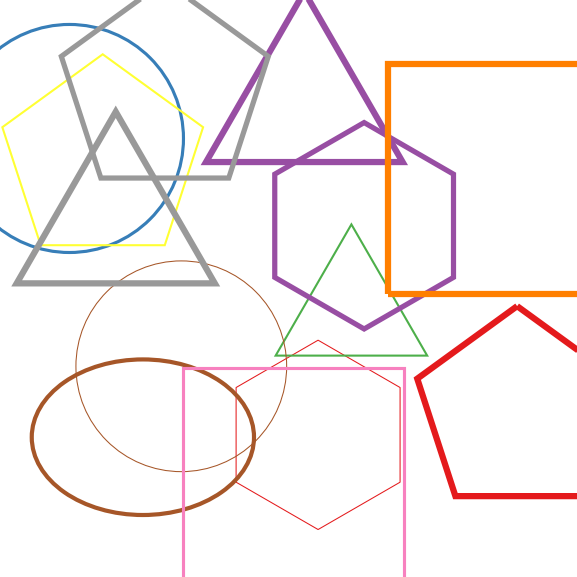[{"shape": "pentagon", "thickness": 3, "radius": 0.91, "center": [0.895, 0.287]}, {"shape": "hexagon", "thickness": 0.5, "radius": 0.82, "center": [0.551, 0.246]}, {"shape": "circle", "thickness": 1.5, "radius": 0.99, "center": [0.12, 0.759]}, {"shape": "triangle", "thickness": 1, "radius": 0.76, "center": [0.608, 0.459]}, {"shape": "hexagon", "thickness": 2.5, "radius": 0.89, "center": [0.631, 0.608]}, {"shape": "triangle", "thickness": 3, "radius": 0.98, "center": [0.527, 0.817]}, {"shape": "square", "thickness": 3, "radius": 1.0, "center": [0.872, 0.689]}, {"shape": "pentagon", "thickness": 1, "radius": 0.91, "center": [0.178, 0.722]}, {"shape": "circle", "thickness": 0.5, "radius": 0.91, "center": [0.314, 0.365]}, {"shape": "oval", "thickness": 2, "radius": 0.96, "center": [0.247, 0.242]}, {"shape": "square", "thickness": 1.5, "radius": 0.96, "center": [0.508, 0.172]}, {"shape": "pentagon", "thickness": 2.5, "radius": 0.94, "center": [0.285, 0.843]}, {"shape": "triangle", "thickness": 3, "radius": 0.99, "center": [0.2, 0.608]}]